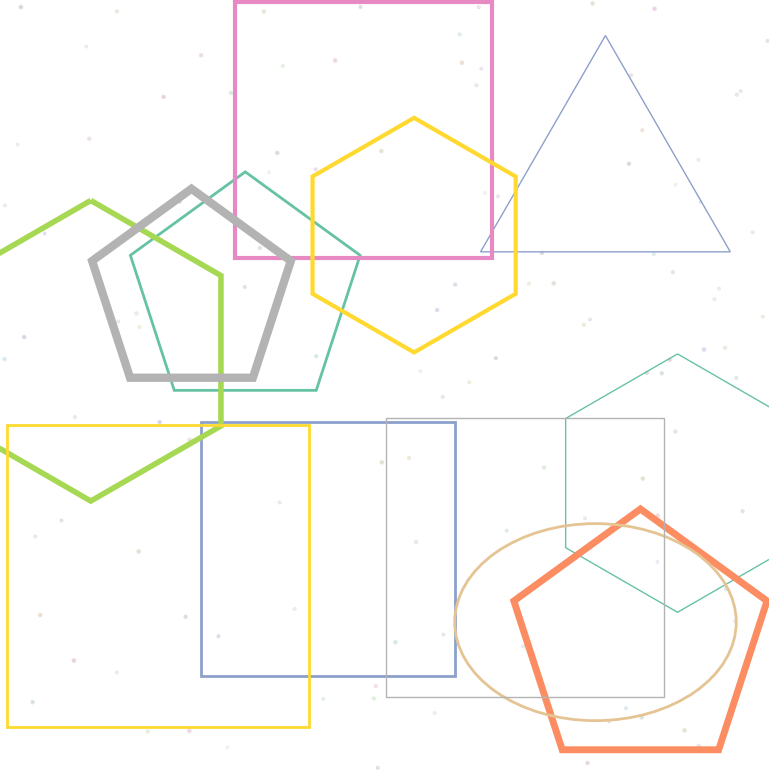[{"shape": "pentagon", "thickness": 1, "radius": 0.78, "center": [0.319, 0.62]}, {"shape": "hexagon", "thickness": 0.5, "radius": 0.84, "center": [0.88, 0.373]}, {"shape": "pentagon", "thickness": 2.5, "radius": 0.86, "center": [0.832, 0.166]}, {"shape": "square", "thickness": 1, "radius": 0.83, "center": [0.426, 0.287]}, {"shape": "triangle", "thickness": 0.5, "radius": 0.94, "center": [0.786, 0.767]}, {"shape": "square", "thickness": 1.5, "radius": 0.83, "center": [0.472, 0.831]}, {"shape": "hexagon", "thickness": 2, "radius": 0.98, "center": [0.118, 0.544]}, {"shape": "square", "thickness": 1, "radius": 0.98, "center": [0.206, 0.252]}, {"shape": "hexagon", "thickness": 1.5, "radius": 0.76, "center": [0.538, 0.695]}, {"shape": "oval", "thickness": 1, "radius": 0.91, "center": [0.773, 0.192]}, {"shape": "pentagon", "thickness": 3, "radius": 0.68, "center": [0.249, 0.619]}, {"shape": "square", "thickness": 0.5, "radius": 0.9, "center": [0.682, 0.276]}]